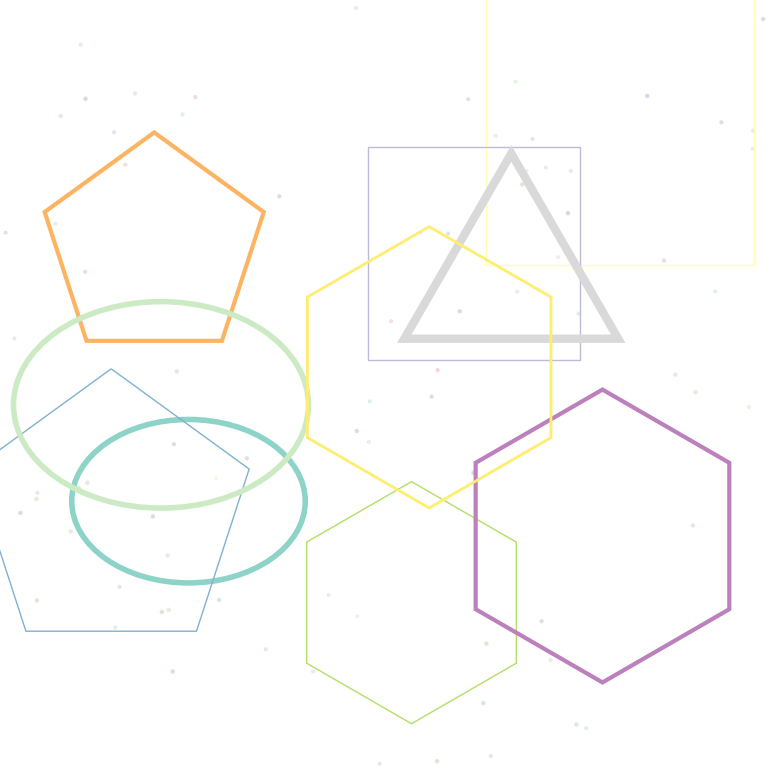[{"shape": "oval", "thickness": 2, "radius": 0.76, "center": [0.245, 0.349]}, {"shape": "square", "thickness": 0.5, "radius": 0.87, "center": [0.805, 0.83]}, {"shape": "square", "thickness": 0.5, "radius": 0.69, "center": [0.616, 0.671]}, {"shape": "pentagon", "thickness": 0.5, "radius": 0.94, "center": [0.144, 0.333]}, {"shape": "pentagon", "thickness": 1.5, "radius": 0.75, "center": [0.2, 0.678]}, {"shape": "hexagon", "thickness": 0.5, "radius": 0.79, "center": [0.534, 0.217]}, {"shape": "triangle", "thickness": 3, "radius": 0.8, "center": [0.664, 0.64]}, {"shape": "hexagon", "thickness": 1.5, "radius": 0.95, "center": [0.782, 0.304]}, {"shape": "oval", "thickness": 2, "radius": 0.96, "center": [0.209, 0.474]}, {"shape": "hexagon", "thickness": 1, "radius": 0.91, "center": [0.557, 0.523]}]